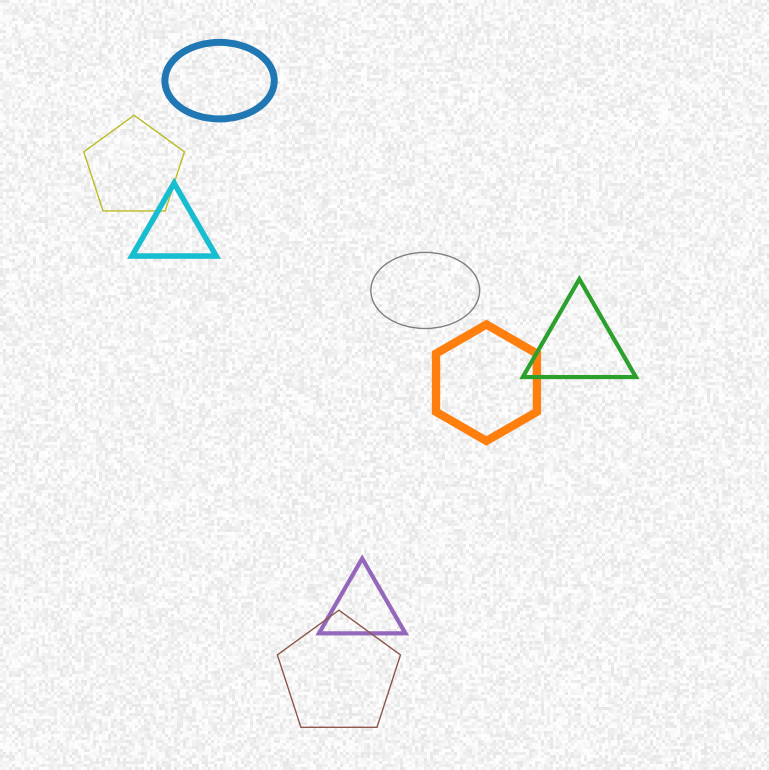[{"shape": "oval", "thickness": 2.5, "radius": 0.36, "center": [0.285, 0.895]}, {"shape": "hexagon", "thickness": 3, "radius": 0.38, "center": [0.632, 0.503]}, {"shape": "triangle", "thickness": 1.5, "radius": 0.42, "center": [0.752, 0.553]}, {"shape": "triangle", "thickness": 1.5, "radius": 0.32, "center": [0.47, 0.21]}, {"shape": "pentagon", "thickness": 0.5, "radius": 0.42, "center": [0.44, 0.123]}, {"shape": "oval", "thickness": 0.5, "radius": 0.35, "center": [0.552, 0.623]}, {"shape": "pentagon", "thickness": 0.5, "radius": 0.34, "center": [0.174, 0.782]}, {"shape": "triangle", "thickness": 2, "radius": 0.32, "center": [0.226, 0.699]}]